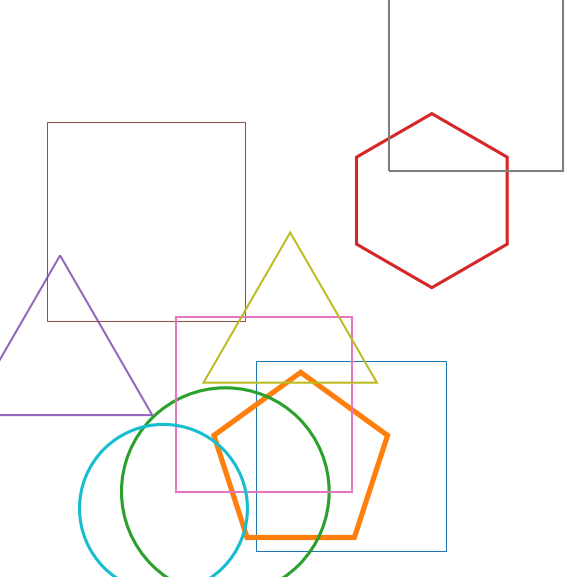[{"shape": "square", "thickness": 0.5, "radius": 0.82, "center": [0.608, 0.209]}, {"shape": "pentagon", "thickness": 2.5, "radius": 0.79, "center": [0.521, 0.196]}, {"shape": "circle", "thickness": 1.5, "radius": 0.9, "center": [0.39, 0.148]}, {"shape": "hexagon", "thickness": 1.5, "radius": 0.75, "center": [0.748, 0.652]}, {"shape": "triangle", "thickness": 1, "radius": 0.92, "center": [0.104, 0.373]}, {"shape": "square", "thickness": 0.5, "radius": 0.86, "center": [0.253, 0.616]}, {"shape": "square", "thickness": 1, "radius": 0.76, "center": [0.457, 0.299]}, {"shape": "square", "thickness": 1, "radius": 0.75, "center": [0.824, 0.853]}, {"shape": "triangle", "thickness": 1, "radius": 0.87, "center": [0.503, 0.423]}, {"shape": "circle", "thickness": 1.5, "radius": 0.73, "center": [0.283, 0.119]}]